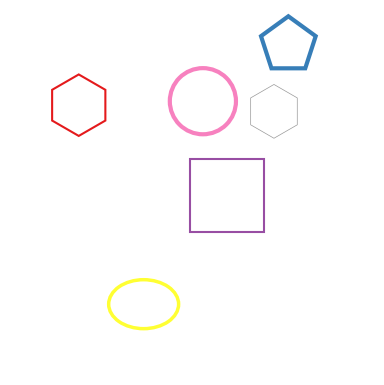[{"shape": "hexagon", "thickness": 1.5, "radius": 0.4, "center": [0.205, 0.727]}, {"shape": "pentagon", "thickness": 3, "radius": 0.37, "center": [0.749, 0.883]}, {"shape": "square", "thickness": 1.5, "radius": 0.48, "center": [0.59, 0.493]}, {"shape": "oval", "thickness": 2.5, "radius": 0.45, "center": [0.373, 0.21]}, {"shape": "circle", "thickness": 3, "radius": 0.43, "center": [0.527, 0.737]}, {"shape": "hexagon", "thickness": 0.5, "radius": 0.35, "center": [0.712, 0.711]}]